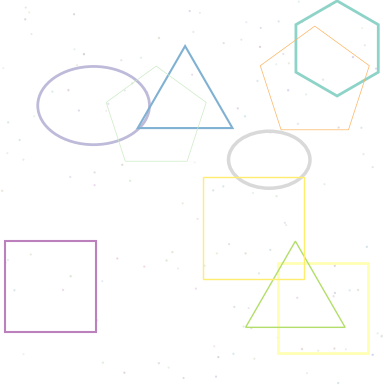[{"shape": "hexagon", "thickness": 2, "radius": 0.62, "center": [0.876, 0.874]}, {"shape": "square", "thickness": 2, "radius": 0.58, "center": [0.839, 0.201]}, {"shape": "oval", "thickness": 2, "radius": 0.73, "center": [0.243, 0.726]}, {"shape": "triangle", "thickness": 1.5, "radius": 0.71, "center": [0.481, 0.738]}, {"shape": "pentagon", "thickness": 0.5, "radius": 0.74, "center": [0.818, 0.783]}, {"shape": "triangle", "thickness": 1, "radius": 0.75, "center": [0.767, 0.224]}, {"shape": "oval", "thickness": 2.5, "radius": 0.53, "center": [0.699, 0.585]}, {"shape": "square", "thickness": 1.5, "radius": 0.59, "center": [0.131, 0.255]}, {"shape": "pentagon", "thickness": 0.5, "radius": 0.68, "center": [0.406, 0.692]}, {"shape": "square", "thickness": 1, "radius": 0.66, "center": [0.659, 0.408]}]